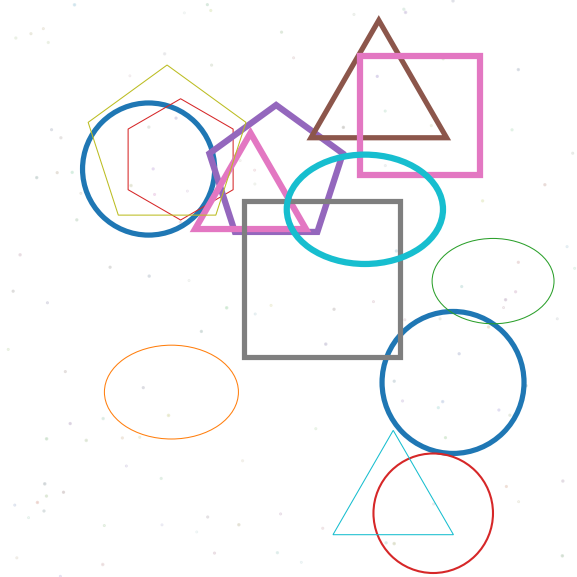[{"shape": "circle", "thickness": 2.5, "radius": 0.57, "center": [0.257, 0.706]}, {"shape": "circle", "thickness": 2.5, "radius": 0.61, "center": [0.784, 0.337]}, {"shape": "oval", "thickness": 0.5, "radius": 0.58, "center": [0.297, 0.32]}, {"shape": "oval", "thickness": 0.5, "radius": 0.53, "center": [0.854, 0.512]}, {"shape": "circle", "thickness": 1, "radius": 0.52, "center": [0.75, 0.11]}, {"shape": "hexagon", "thickness": 0.5, "radius": 0.52, "center": [0.313, 0.723]}, {"shape": "pentagon", "thickness": 3, "radius": 0.61, "center": [0.478, 0.696]}, {"shape": "triangle", "thickness": 2.5, "radius": 0.68, "center": [0.656, 0.828]}, {"shape": "square", "thickness": 3, "radius": 0.52, "center": [0.727, 0.8]}, {"shape": "triangle", "thickness": 3, "radius": 0.55, "center": [0.434, 0.658]}, {"shape": "square", "thickness": 2.5, "radius": 0.67, "center": [0.558, 0.515]}, {"shape": "pentagon", "thickness": 0.5, "radius": 0.72, "center": [0.289, 0.743]}, {"shape": "triangle", "thickness": 0.5, "radius": 0.6, "center": [0.681, 0.133]}, {"shape": "oval", "thickness": 3, "radius": 0.68, "center": [0.632, 0.637]}]